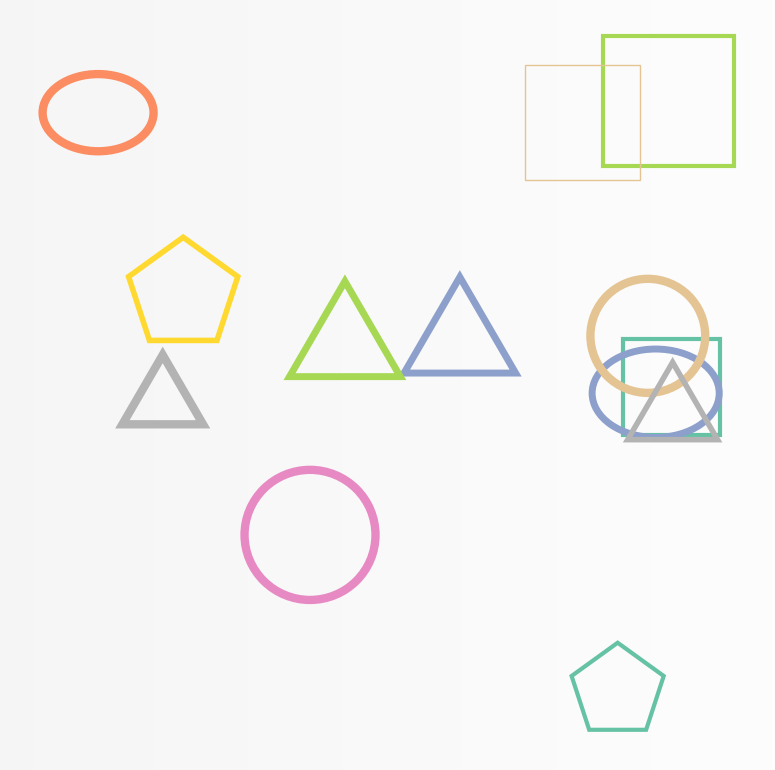[{"shape": "square", "thickness": 1.5, "radius": 0.31, "center": [0.866, 0.498]}, {"shape": "pentagon", "thickness": 1.5, "radius": 0.31, "center": [0.797, 0.103]}, {"shape": "oval", "thickness": 3, "radius": 0.36, "center": [0.127, 0.854]}, {"shape": "triangle", "thickness": 2.5, "radius": 0.42, "center": [0.593, 0.557]}, {"shape": "oval", "thickness": 2.5, "radius": 0.41, "center": [0.846, 0.489]}, {"shape": "circle", "thickness": 3, "radius": 0.42, "center": [0.4, 0.305]}, {"shape": "square", "thickness": 1.5, "radius": 0.42, "center": [0.862, 0.869]}, {"shape": "triangle", "thickness": 2.5, "radius": 0.41, "center": [0.445, 0.552]}, {"shape": "pentagon", "thickness": 2, "radius": 0.37, "center": [0.236, 0.618]}, {"shape": "square", "thickness": 0.5, "radius": 0.37, "center": [0.752, 0.841]}, {"shape": "circle", "thickness": 3, "radius": 0.37, "center": [0.836, 0.564]}, {"shape": "triangle", "thickness": 3, "radius": 0.3, "center": [0.21, 0.479]}, {"shape": "triangle", "thickness": 2, "radius": 0.33, "center": [0.868, 0.462]}]